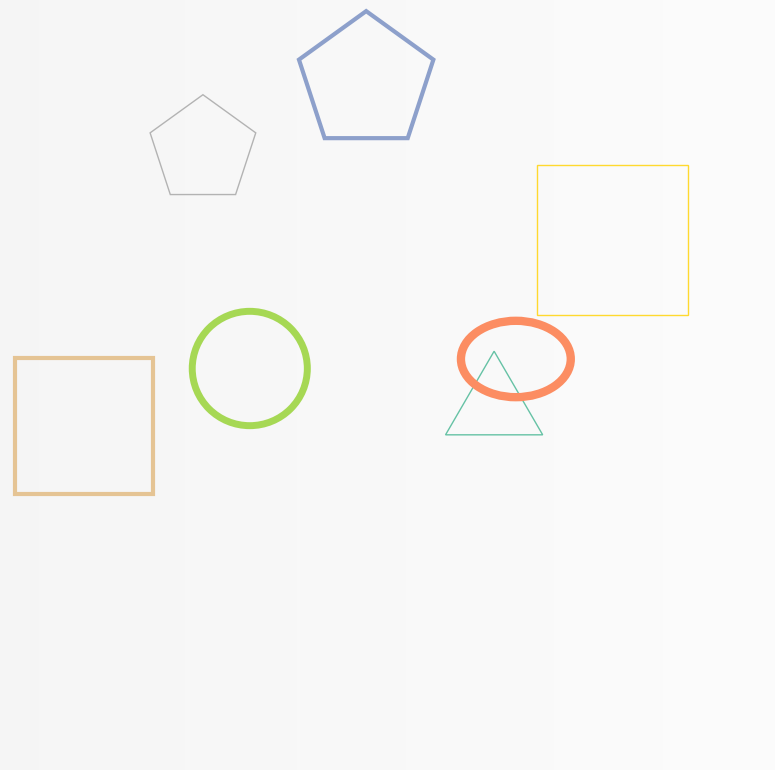[{"shape": "triangle", "thickness": 0.5, "radius": 0.36, "center": [0.638, 0.471]}, {"shape": "oval", "thickness": 3, "radius": 0.35, "center": [0.666, 0.534]}, {"shape": "pentagon", "thickness": 1.5, "radius": 0.46, "center": [0.472, 0.894]}, {"shape": "circle", "thickness": 2.5, "radius": 0.37, "center": [0.322, 0.521]}, {"shape": "square", "thickness": 0.5, "radius": 0.49, "center": [0.79, 0.689]}, {"shape": "square", "thickness": 1.5, "radius": 0.44, "center": [0.108, 0.447]}, {"shape": "pentagon", "thickness": 0.5, "radius": 0.36, "center": [0.262, 0.805]}]